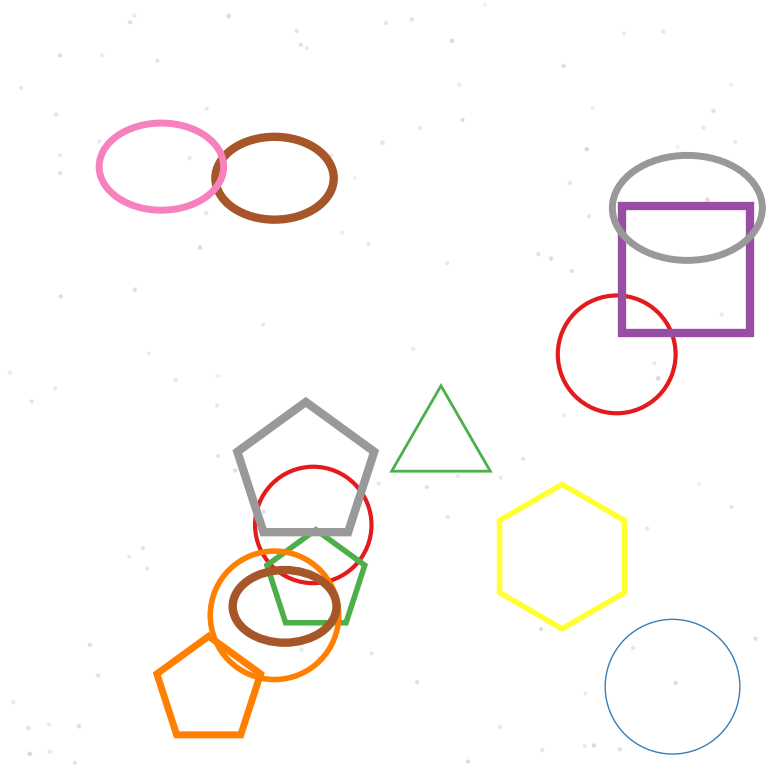[{"shape": "circle", "thickness": 1.5, "radius": 0.38, "center": [0.801, 0.54]}, {"shape": "circle", "thickness": 1.5, "radius": 0.38, "center": [0.407, 0.318]}, {"shape": "circle", "thickness": 0.5, "radius": 0.44, "center": [0.873, 0.108]}, {"shape": "triangle", "thickness": 1, "radius": 0.37, "center": [0.573, 0.425]}, {"shape": "pentagon", "thickness": 2, "radius": 0.33, "center": [0.41, 0.245]}, {"shape": "square", "thickness": 3, "radius": 0.41, "center": [0.891, 0.65]}, {"shape": "pentagon", "thickness": 2.5, "radius": 0.35, "center": [0.271, 0.103]}, {"shape": "circle", "thickness": 2, "radius": 0.42, "center": [0.356, 0.201]}, {"shape": "hexagon", "thickness": 2, "radius": 0.47, "center": [0.73, 0.277]}, {"shape": "oval", "thickness": 3, "radius": 0.38, "center": [0.357, 0.769]}, {"shape": "oval", "thickness": 3, "radius": 0.34, "center": [0.37, 0.213]}, {"shape": "oval", "thickness": 2.5, "radius": 0.4, "center": [0.21, 0.784]}, {"shape": "pentagon", "thickness": 3, "radius": 0.47, "center": [0.397, 0.384]}, {"shape": "oval", "thickness": 2.5, "radius": 0.49, "center": [0.893, 0.73]}]